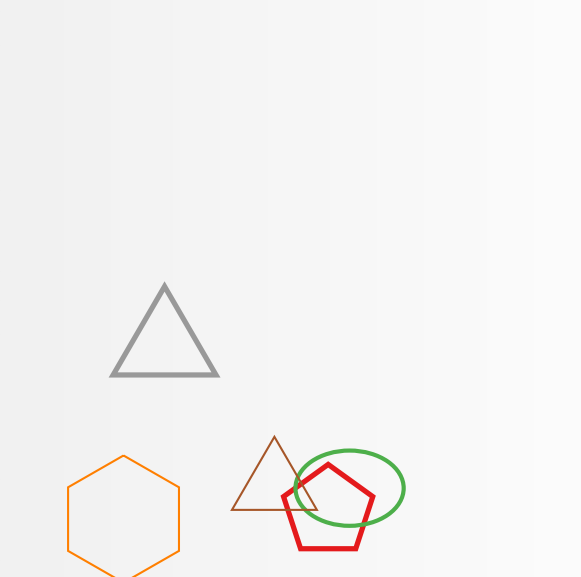[{"shape": "pentagon", "thickness": 2.5, "radius": 0.4, "center": [0.565, 0.114]}, {"shape": "oval", "thickness": 2, "radius": 0.47, "center": [0.601, 0.154]}, {"shape": "hexagon", "thickness": 1, "radius": 0.55, "center": [0.213, 0.1]}, {"shape": "triangle", "thickness": 1, "radius": 0.42, "center": [0.472, 0.158]}, {"shape": "triangle", "thickness": 2.5, "radius": 0.51, "center": [0.283, 0.401]}]